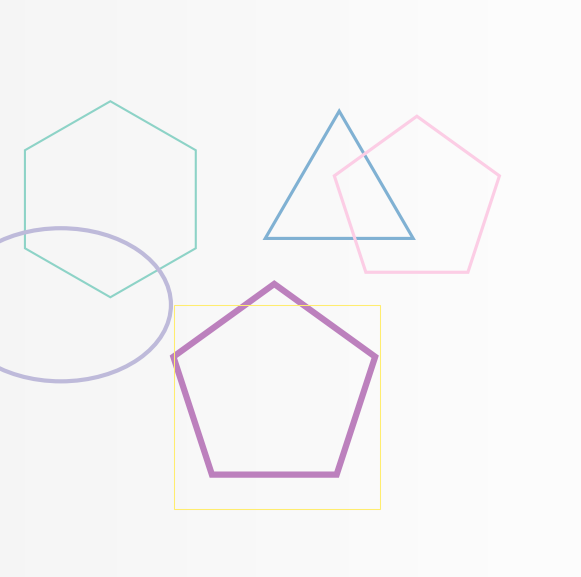[{"shape": "hexagon", "thickness": 1, "radius": 0.85, "center": [0.19, 0.654]}, {"shape": "oval", "thickness": 2, "radius": 0.95, "center": [0.105, 0.471]}, {"shape": "triangle", "thickness": 1.5, "radius": 0.73, "center": [0.584, 0.66]}, {"shape": "pentagon", "thickness": 1.5, "radius": 0.75, "center": [0.717, 0.649]}, {"shape": "pentagon", "thickness": 3, "radius": 0.91, "center": [0.472, 0.325]}, {"shape": "square", "thickness": 0.5, "radius": 0.88, "center": [0.477, 0.295]}]